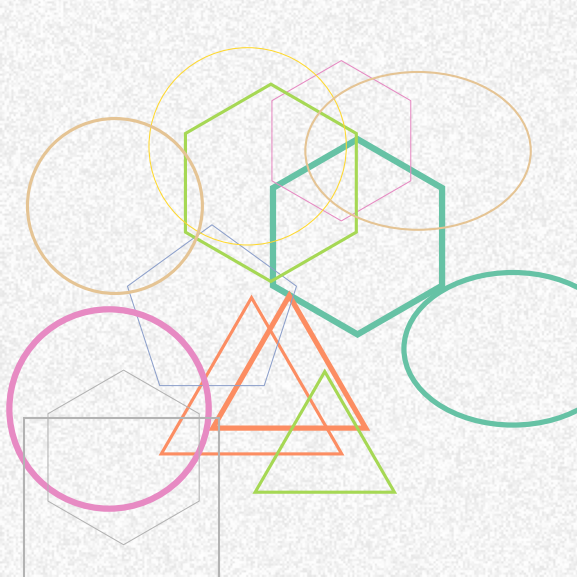[{"shape": "hexagon", "thickness": 3, "radius": 0.85, "center": [0.619, 0.589]}, {"shape": "oval", "thickness": 2.5, "radius": 0.94, "center": [0.888, 0.395]}, {"shape": "triangle", "thickness": 2.5, "radius": 0.76, "center": [0.501, 0.334]}, {"shape": "triangle", "thickness": 1.5, "radius": 0.9, "center": [0.436, 0.303]}, {"shape": "pentagon", "thickness": 0.5, "radius": 0.77, "center": [0.367, 0.456]}, {"shape": "circle", "thickness": 3, "radius": 0.86, "center": [0.189, 0.291]}, {"shape": "hexagon", "thickness": 0.5, "radius": 0.69, "center": [0.591, 0.755]}, {"shape": "triangle", "thickness": 1.5, "radius": 0.7, "center": [0.562, 0.216]}, {"shape": "hexagon", "thickness": 1.5, "radius": 0.85, "center": [0.469, 0.683]}, {"shape": "circle", "thickness": 0.5, "radius": 0.85, "center": [0.429, 0.746]}, {"shape": "oval", "thickness": 1, "radius": 0.98, "center": [0.724, 0.738]}, {"shape": "circle", "thickness": 1.5, "radius": 0.76, "center": [0.199, 0.642]}, {"shape": "square", "thickness": 1, "radius": 0.85, "center": [0.21, 0.107]}, {"shape": "hexagon", "thickness": 0.5, "radius": 0.76, "center": [0.214, 0.207]}]